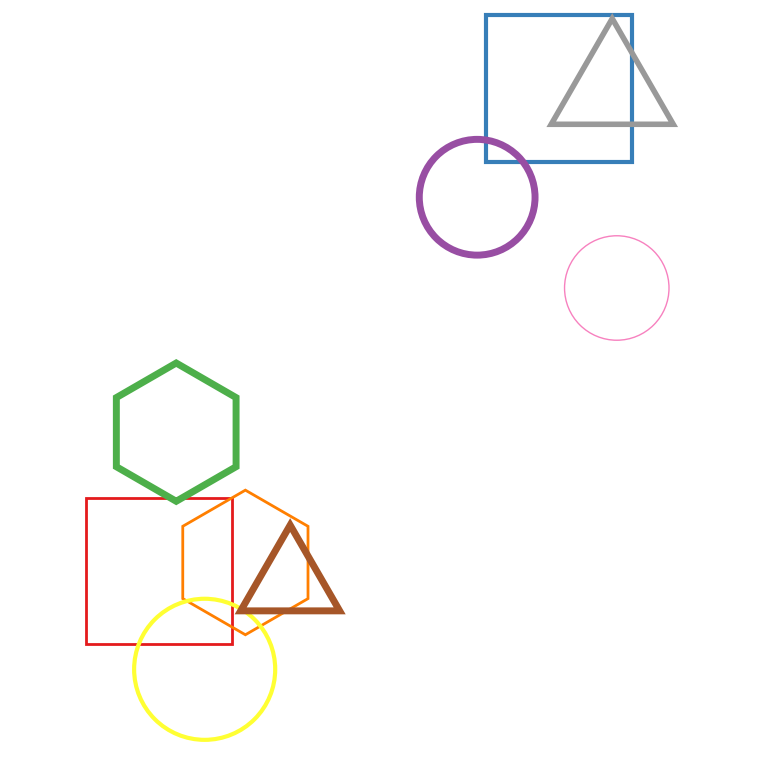[{"shape": "square", "thickness": 1, "radius": 0.47, "center": [0.207, 0.258]}, {"shape": "square", "thickness": 1.5, "radius": 0.48, "center": [0.726, 0.885]}, {"shape": "hexagon", "thickness": 2.5, "radius": 0.45, "center": [0.229, 0.439]}, {"shape": "circle", "thickness": 2.5, "radius": 0.38, "center": [0.62, 0.744]}, {"shape": "hexagon", "thickness": 1, "radius": 0.47, "center": [0.319, 0.27]}, {"shape": "circle", "thickness": 1.5, "radius": 0.46, "center": [0.266, 0.131]}, {"shape": "triangle", "thickness": 2.5, "radius": 0.37, "center": [0.377, 0.244]}, {"shape": "circle", "thickness": 0.5, "radius": 0.34, "center": [0.801, 0.626]}, {"shape": "triangle", "thickness": 2, "radius": 0.46, "center": [0.795, 0.884]}]